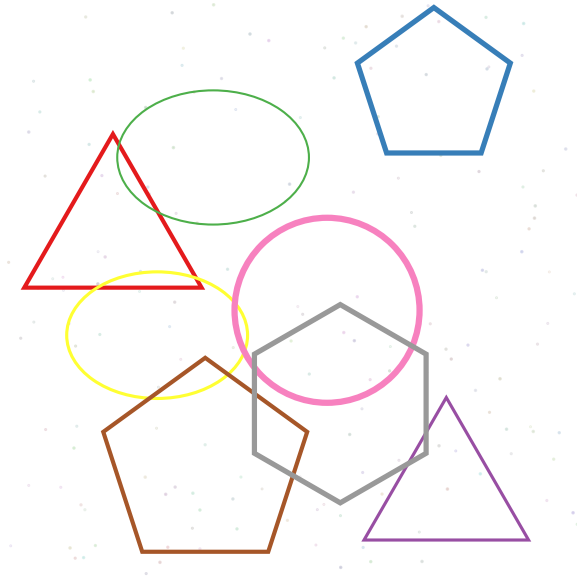[{"shape": "triangle", "thickness": 2, "radius": 0.89, "center": [0.196, 0.59]}, {"shape": "pentagon", "thickness": 2.5, "radius": 0.7, "center": [0.751, 0.847]}, {"shape": "oval", "thickness": 1, "radius": 0.83, "center": [0.369, 0.726]}, {"shape": "triangle", "thickness": 1.5, "radius": 0.82, "center": [0.773, 0.146]}, {"shape": "oval", "thickness": 1.5, "radius": 0.78, "center": [0.272, 0.419]}, {"shape": "pentagon", "thickness": 2, "radius": 0.93, "center": [0.355, 0.194]}, {"shape": "circle", "thickness": 3, "radius": 0.8, "center": [0.566, 0.462]}, {"shape": "hexagon", "thickness": 2.5, "radius": 0.86, "center": [0.589, 0.3]}]